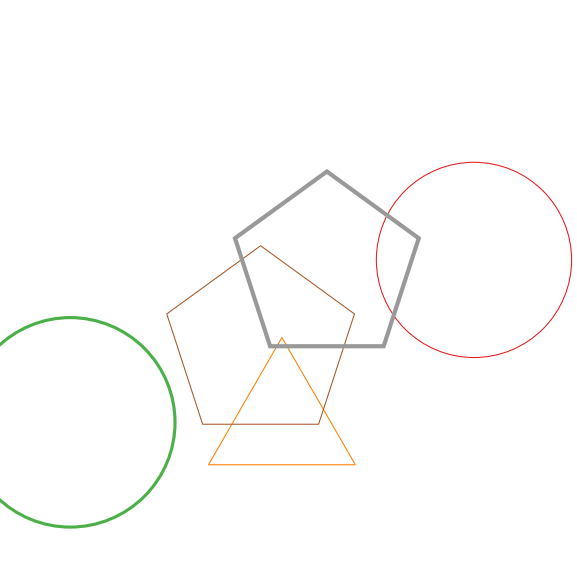[{"shape": "circle", "thickness": 0.5, "radius": 0.85, "center": [0.821, 0.549]}, {"shape": "circle", "thickness": 1.5, "radius": 0.91, "center": [0.122, 0.268]}, {"shape": "triangle", "thickness": 0.5, "radius": 0.73, "center": [0.488, 0.268]}, {"shape": "pentagon", "thickness": 0.5, "radius": 0.85, "center": [0.451, 0.403]}, {"shape": "pentagon", "thickness": 2, "radius": 0.84, "center": [0.566, 0.535]}]